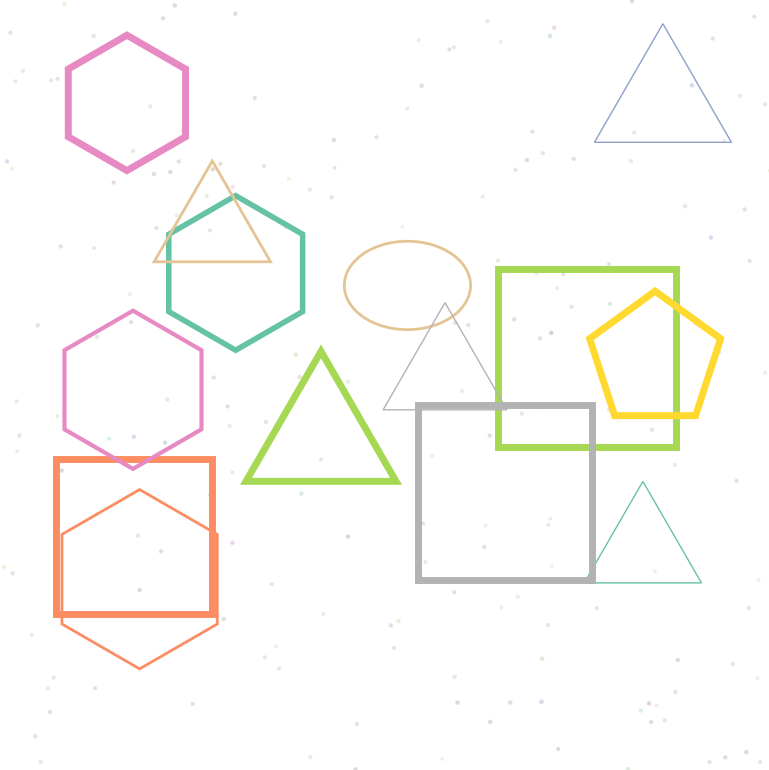[{"shape": "hexagon", "thickness": 2, "radius": 0.5, "center": [0.306, 0.646]}, {"shape": "triangle", "thickness": 0.5, "radius": 0.44, "center": [0.835, 0.287]}, {"shape": "square", "thickness": 2.5, "radius": 0.51, "center": [0.174, 0.303]}, {"shape": "hexagon", "thickness": 1, "radius": 0.58, "center": [0.181, 0.248]}, {"shape": "triangle", "thickness": 0.5, "radius": 0.51, "center": [0.861, 0.867]}, {"shape": "hexagon", "thickness": 2.5, "radius": 0.44, "center": [0.165, 0.866]}, {"shape": "hexagon", "thickness": 1.5, "radius": 0.51, "center": [0.173, 0.494]}, {"shape": "triangle", "thickness": 2.5, "radius": 0.56, "center": [0.417, 0.431]}, {"shape": "square", "thickness": 2.5, "radius": 0.58, "center": [0.763, 0.535]}, {"shape": "pentagon", "thickness": 2.5, "radius": 0.45, "center": [0.851, 0.533]}, {"shape": "triangle", "thickness": 1, "radius": 0.44, "center": [0.276, 0.704]}, {"shape": "oval", "thickness": 1, "radius": 0.41, "center": [0.529, 0.629]}, {"shape": "triangle", "thickness": 0.5, "radius": 0.46, "center": [0.578, 0.514]}, {"shape": "square", "thickness": 2.5, "radius": 0.57, "center": [0.656, 0.361]}]